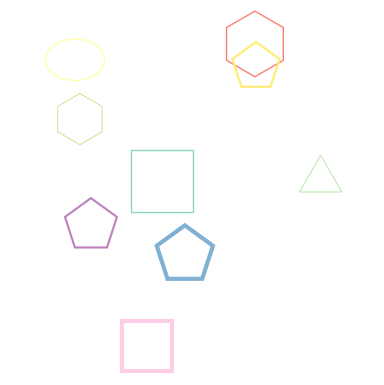[{"shape": "square", "thickness": 1, "radius": 0.4, "center": [0.42, 0.529]}, {"shape": "oval", "thickness": 1, "radius": 0.38, "center": [0.195, 0.845]}, {"shape": "hexagon", "thickness": 1, "radius": 0.43, "center": [0.662, 0.886]}, {"shape": "pentagon", "thickness": 3, "radius": 0.38, "center": [0.48, 0.338]}, {"shape": "hexagon", "thickness": 0.5, "radius": 0.33, "center": [0.208, 0.691]}, {"shape": "square", "thickness": 3, "radius": 0.33, "center": [0.382, 0.101]}, {"shape": "pentagon", "thickness": 1.5, "radius": 0.35, "center": [0.236, 0.415]}, {"shape": "triangle", "thickness": 1, "radius": 0.32, "center": [0.833, 0.533]}, {"shape": "pentagon", "thickness": 1.5, "radius": 0.32, "center": [0.665, 0.827]}]